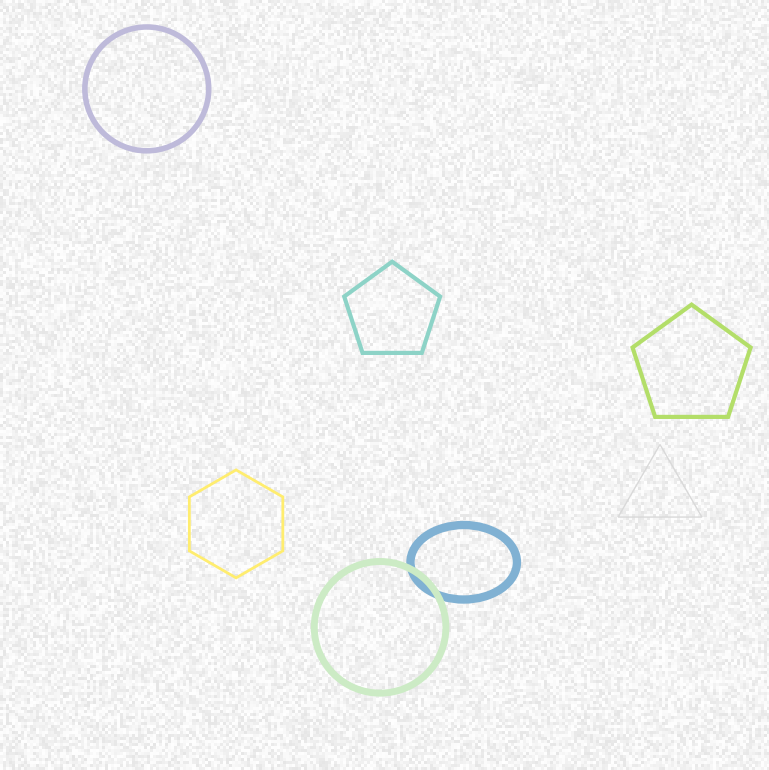[{"shape": "pentagon", "thickness": 1.5, "radius": 0.33, "center": [0.509, 0.595]}, {"shape": "circle", "thickness": 2, "radius": 0.4, "center": [0.191, 0.885]}, {"shape": "oval", "thickness": 3, "radius": 0.35, "center": [0.602, 0.27]}, {"shape": "pentagon", "thickness": 1.5, "radius": 0.4, "center": [0.898, 0.524]}, {"shape": "triangle", "thickness": 0.5, "radius": 0.31, "center": [0.857, 0.36]}, {"shape": "circle", "thickness": 2.5, "radius": 0.43, "center": [0.494, 0.185]}, {"shape": "hexagon", "thickness": 1, "radius": 0.35, "center": [0.307, 0.32]}]